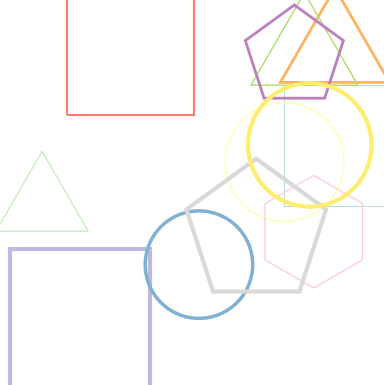[{"shape": "square", "thickness": 0.5, "radius": 0.79, "center": [0.894, 0.622]}, {"shape": "circle", "thickness": 1, "radius": 0.77, "center": [0.739, 0.579]}, {"shape": "square", "thickness": 3, "radius": 0.91, "center": [0.208, 0.171]}, {"shape": "square", "thickness": 1.5, "radius": 0.82, "center": [0.339, 0.864]}, {"shape": "circle", "thickness": 2.5, "radius": 0.7, "center": [0.517, 0.313]}, {"shape": "triangle", "thickness": 2, "radius": 0.82, "center": [0.87, 0.868]}, {"shape": "triangle", "thickness": 1, "radius": 0.8, "center": [0.791, 0.859]}, {"shape": "hexagon", "thickness": 1, "radius": 0.73, "center": [0.815, 0.398]}, {"shape": "pentagon", "thickness": 3, "radius": 0.95, "center": [0.666, 0.397]}, {"shape": "pentagon", "thickness": 2, "radius": 0.67, "center": [0.765, 0.853]}, {"shape": "triangle", "thickness": 1, "radius": 0.69, "center": [0.109, 0.469]}, {"shape": "circle", "thickness": 3, "radius": 0.8, "center": [0.805, 0.624]}]